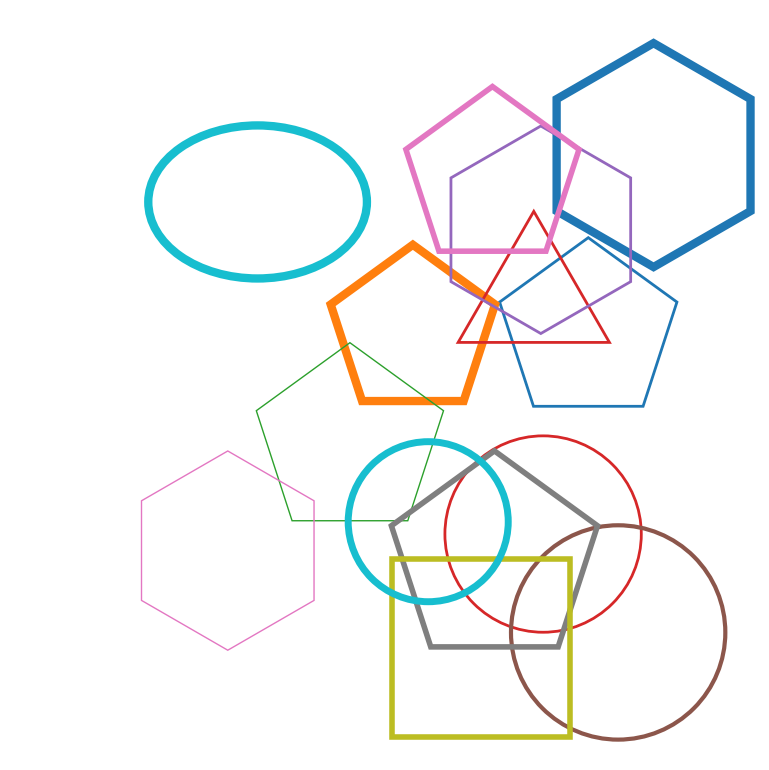[{"shape": "hexagon", "thickness": 3, "radius": 0.73, "center": [0.849, 0.799]}, {"shape": "pentagon", "thickness": 1, "radius": 0.61, "center": [0.764, 0.57]}, {"shape": "pentagon", "thickness": 3, "radius": 0.56, "center": [0.536, 0.57]}, {"shape": "pentagon", "thickness": 0.5, "radius": 0.64, "center": [0.454, 0.427]}, {"shape": "circle", "thickness": 1, "radius": 0.64, "center": [0.705, 0.306]}, {"shape": "triangle", "thickness": 1, "radius": 0.57, "center": [0.693, 0.612]}, {"shape": "hexagon", "thickness": 1, "radius": 0.67, "center": [0.702, 0.702]}, {"shape": "circle", "thickness": 1.5, "radius": 0.7, "center": [0.803, 0.179]}, {"shape": "pentagon", "thickness": 2, "radius": 0.59, "center": [0.64, 0.769]}, {"shape": "hexagon", "thickness": 0.5, "radius": 0.65, "center": [0.296, 0.285]}, {"shape": "pentagon", "thickness": 2, "radius": 0.7, "center": [0.642, 0.274]}, {"shape": "square", "thickness": 2, "radius": 0.58, "center": [0.625, 0.158]}, {"shape": "circle", "thickness": 2.5, "radius": 0.52, "center": [0.556, 0.322]}, {"shape": "oval", "thickness": 3, "radius": 0.71, "center": [0.335, 0.738]}]